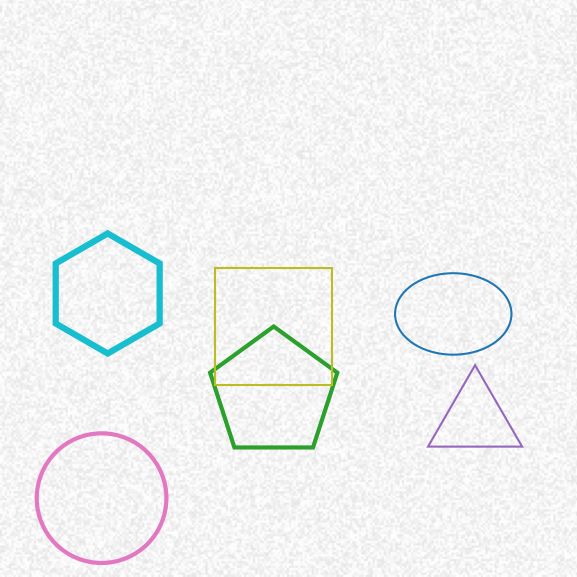[{"shape": "oval", "thickness": 1, "radius": 0.5, "center": [0.785, 0.456]}, {"shape": "pentagon", "thickness": 2, "radius": 0.58, "center": [0.474, 0.318]}, {"shape": "triangle", "thickness": 1, "radius": 0.47, "center": [0.823, 0.273]}, {"shape": "circle", "thickness": 2, "radius": 0.56, "center": [0.176, 0.137]}, {"shape": "square", "thickness": 1, "radius": 0.51, "center": [0.473, 0.433]}, {"shape": "hexagon", "thickness": 3, "radius": 0.52, "center": [0.186, 0.491]}]